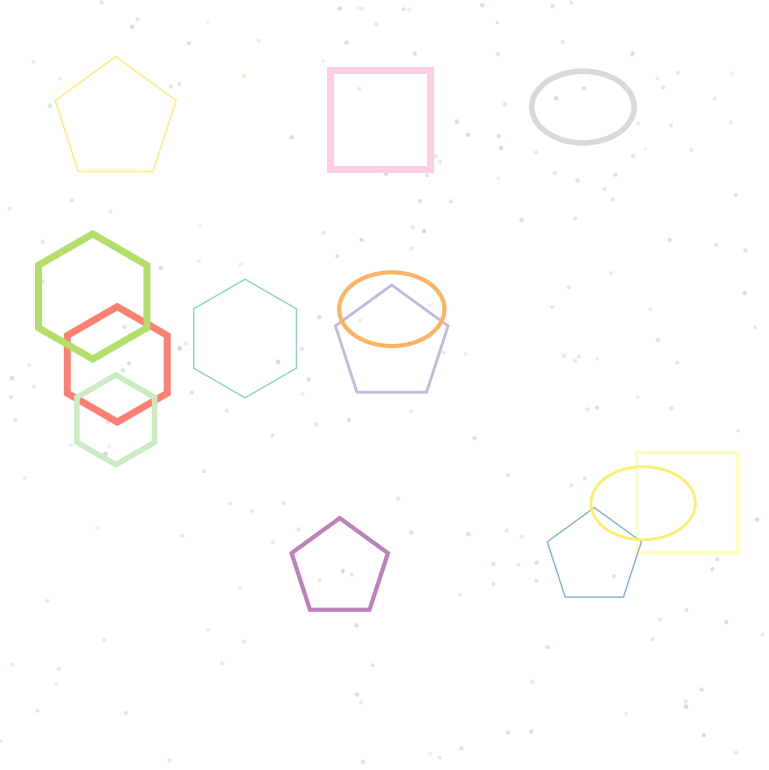[{"shape": "hexagon", "thickness": 0.5, "radius": 0.39, "center": [0.318, 0.56]}, {"shape": "square", "thickness": 1, "radius": 0.33, "center": [0.892, 0.348]}, {"shape": "pentagon", "thickness": 1, "radius": 0.38, "center": [0.509, 0.553]}, {"shape": "hexagon", "thickness": 2.5, "radius": 0.37, "center": [0.152, 0.527]}, {"shape": "pentagon", "thickness": 0.5, "radius": 0.32, "center": [0.772, 0.277]}, {"shape": "oval", "thickness": 1.5, "radius": 0.34, "center": [0.509, 0.598]}, {"shape": "hexagon", "thickness": 2.5, "radius": 0.41, "center": [0.12, 0.615]}, {"shape": "square", "thickness": 2.5, "radius": 0.32, "center": [0.494, 0.845]}, {"shape": "oval", "thickness": 2, "radius": 0.33, "center": [0.757, 0.861]}, {"shape": "pentagon", "thickness": 1.5, "radius": 0.33, "center": [0.441, 0.261]}, {"shape": "hexagon", "thickness": 2, "radius": 0.29, "center": [0.15, 0.455]}, {"shape": "oval", "thickness": 1, "radius": 0.34, "center": [0.835, 0.346]}, {"shape": "pentagon", "thickness": 0.5, "radius": 0.41, "center": [0.15, 0.844]}]